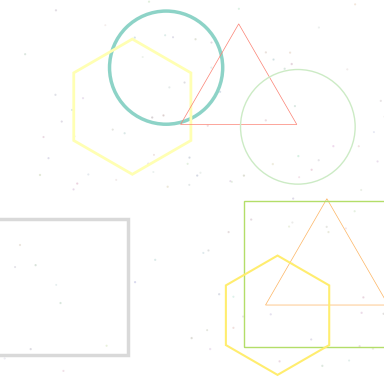[{"shape": "circle", "thickness": 2.5, "radius": 0.73, "center": [0.431, 0.824]}, {"shape": "hexagon", "thickness": 2, "radius": 0.88, "center": [0.344, 0.723]}, {"shape": "triangle", "thickness": 0.5, "radius": 0.87, "center": [0.62, 0.764]}, {"shape": "triangle", "thickness": 0.5, "radius": 0.92, "center": [0.849, 0.3]}, {"shape": "square", "thickness": 1, "radius": 0.95, "center": [0.824, 0.288]}, {"shape": "square", "thickness": 2.5, "radius": 0.88, "center": [0.157, 0.255]}, {"shape": "circle", "thickness": 1, "radius": 0.74, "center": [0.774, 0.671]}, {"shape": "hexagon", "thickness": 1.5, "radius": 0.77, "center": [0.721, 0.181]}]